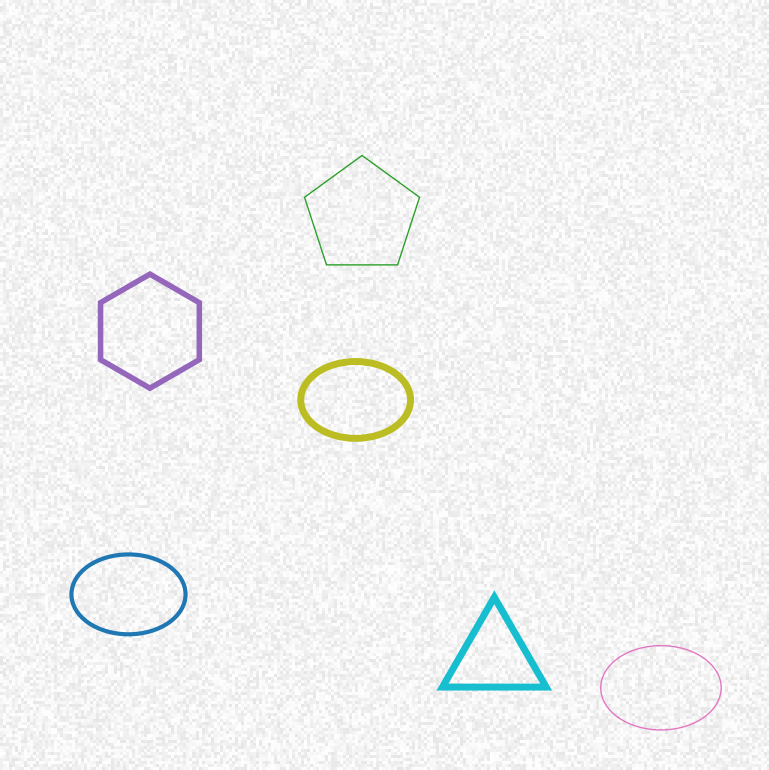[{"shape": "oval", "thickness": 1.5, "radius": 0.37, "center": [0.167, 0.228]}, {"shape": "pentagon", "thickness": 0.5, "radius": 0.39, "center": [0.47, 0.72]}, {"shape": "hexagon", "thickness": 2, "radius": 0.37, "center": [0.195, 0.57]}, {"shape": "oval", "thickness": 0.5, "radius": 0.39, "center": [0.858, 0.107]}, {"shape": "oval", "thickness": 2.5, "radius": 0.36, "center": [0.462, 0.481]}, {"shape": "triangle", "thickness": 2.5, "radius": 0.39, "center": [0.642, 0.147]}]